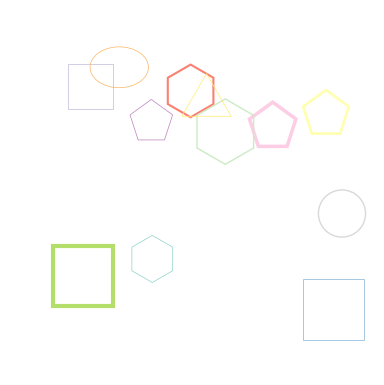[{"shape": "hexagon", "thickness": 0.5, "radius": 0.31, "center": [0.396, 0.327]}, {"shape": "pentagon", "thickness": 2, "radius": 0.31, "center": [0.847, 0.704]}, {"shape": "square", "thickness": 0.5, "radius": 0.3, "center": [0.235, 0.775]}, {"shape": "hexagon", "thickness": 1.5, "radius": 0.34, "center": [0.495, 0.764]}, {"shape": "square", "thickness": 0.5, "radius": 0.4, "center": [0.866, 0.197]}, {"shape": "oval", "thickness": 0.5, "radius": 0.38, "center": [0.31, 0.825]}, {"shape": "square", "thickness": 3, "radius": 0.39, "center": [0.216, 0.283]}, {"shape": "pentagon", "thickness": 2.5, "radius": 0.32, "center": [0.708, 0.671]}, {"shape": "circle", "thickness": 1, "radius": 0.31, "center": [0.888, 0.445]}, {"shape": "pentagon", "thickness": 0.5, "radius": 0.29, "center": [0.393, 0.684]}, {"shape": "hexagon", "thickness": 1, "radius": 0.42, "center": [0.585, 0.658]}, {"shape": "triangle", "thickness": 0.5, "radius": 0.37, "center": [0.536, 0.735]}]